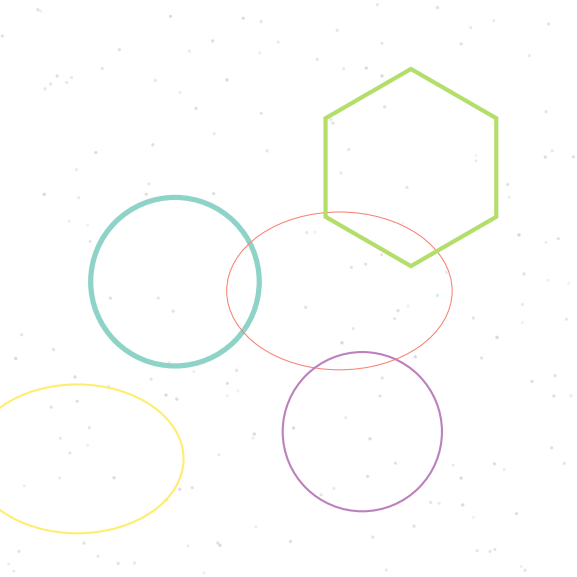[{"shape": "circle", "thickness": 2.5, "radius": 0.73, "center": [0.303, 0.511]}, {"shape": "oval", "thickness": 0.5, "radius": 0.98, "center": [0.588, 0.495]}, {"shape": "hexagon", "thickness": 2, "radius": 0.85, "center": [0.712, 0.709]}, {"shape": "circle", "thickness": 1, "radius": 0.69, "center": [0.627, 0.252]}, {"shape": "oval", "thickness": 1, "radius": 0.92, "center": [0.134, 0.205]}]